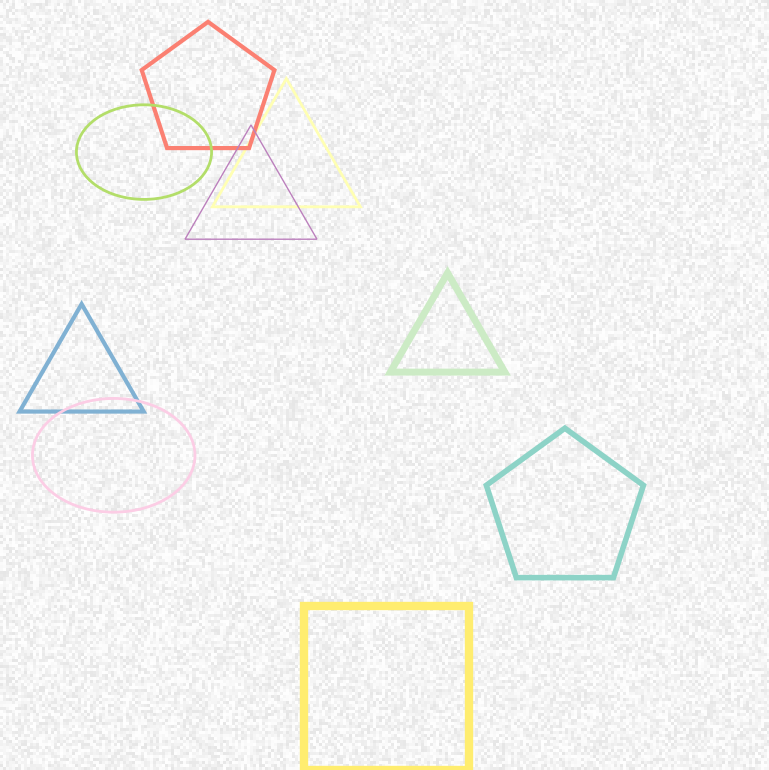[{"shape": "pentagon", "thickness": 2, "radius": 0.54, "center": [0.734, 0.337]}, {"shape": "triangle", "thickness": 1, "radius": 0.56, "center": [0.372, 0.787]}, {"shape": "pentagon", "thickness": 1.5, "radius": 0.45, "center": [0.27, 0.881]}, {"shape": "triangle", "thickness": 1.5, "radius": 0.47, "center": [0.106, 0.512]}, {"shape": "oval", "thickness": 1, "radius": 0.44, "center": [0.187, 0.802]}, {"shape": "oval", "thickness": 1, "radius": 0.53, "center": [0.148, 0.409]}, {"shape": "triangle", "thickness": 0.5, "radius": 0.49, "center": [0.326, 0.739]}, {"shape": "triangle", "thickness": 2.5, "radius": 0.43, "center": [0.581, 0.56]}, {"shape": "square", "thickness": 3, "radius": 0.53, "center": [0.502, 0.106]}]